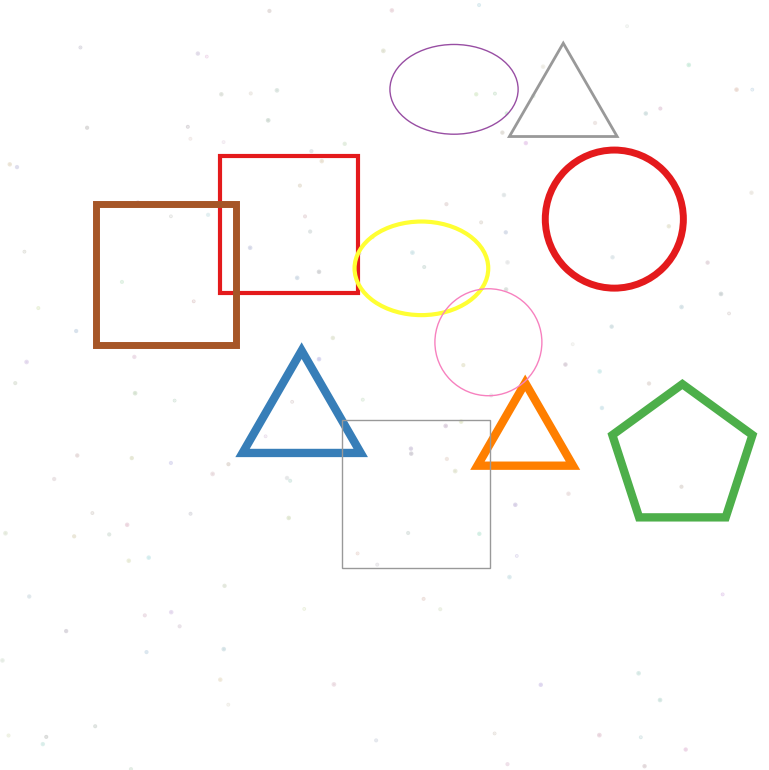[{"shape": "square", "thickness": 1.5, "radius": 0.45, "center": [0.375, 0.709]}, {"shape": "circle", "thickness": 2.5, "radius": 0.45, "center": [0.798, 0.715]}, {"shape": "triangle", "thickness": 3, "radius": 0.44, "center": [0.392, 0.456]}, {"shape": "pentagon", "thickness": 3, "radius": 0.48, "center": [0.886, 0.405]}, {"shape": "oval", "thickness": 0.5, "radius": 0.42, "center": [0.59, 0.884]}, {"shape": "triangle", "thickness": 3, "radius": 0.36, "center": [0.682, 0.431]}, {"shape": "oval", "thickness": 1.5, "radius": 0.43, "center": [0.547, 0.652]}, {"shape": "square", "thickness": 2.5, "radius": 0.46, "center": [0.216, 0.644]}, {"shape": "circle", "thickness": 0.5, "radius": 0.35, "center": [0.634, 0.556]}, {"shape": "square", "thickness": 0.5, "radius": 0.48, "center": [0.54, 0.359]}, {"shape": "triangle", "thickness": 1, "radius": 0.4, "center": [0.732, 0.863]}]